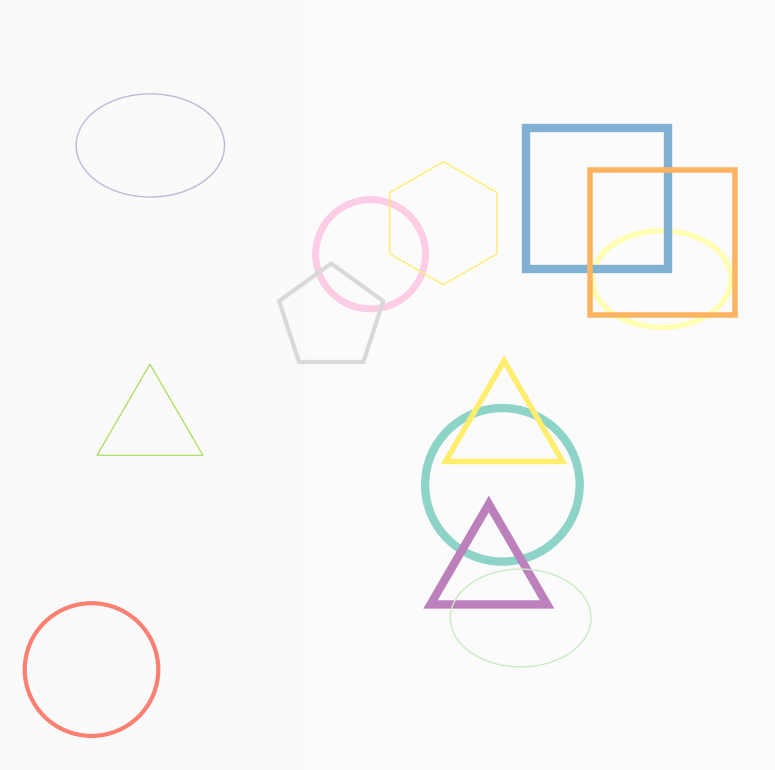[{"shape": "circle", "thickness": 3, "radius": 0.5, "center": [0.648, 0.37]}, {"shape": "oval", "thickness": 2, "radius": 0.45, "center": [0.854, 0.638]}, {"shape": "oval", "thickness": 0.5, "radius": 0.48, "center": [0.194, 0.811]}, {"shape": "circle", "thickness": 1.5, "radius": 0.43, "center": [0.118, 0.13]}, {"shape": "square", "thickness": 3, "radius": 0.46, "center": [0.77, 0.742]}, {"shape": "square", "thickness": 2, "radius": 0.47, "center": [0.855, 0.685]}, {"shape": "triangle", "thickness": 0.5, "radius": 0.39, "center": [0.193, 0.448]}, {"shape": "circle", "thickness": 2.5, "radius": 0.35, "center": [0.478, 0.67]}, {"shape": "pentagon", "thickness": 1.5, "radius": 0.35, "center": [0.427, 0.587]}, {"shape": "triangle", "thickness": 3, "radius": 0.43, "center": [0.631, 0.258]}, {"shape": "oval", "thickness": 0.5, "radius": 0.45, "center": [0.672, 0.197]}, {"shape": "hexagon", "thickness": 0.5, "radius": 0.4, "center": [0.572, 0.71]}, {"shape": "triangle", "thickness": 2, "radius": 0.44, "center": [0.65, 0.444]}]